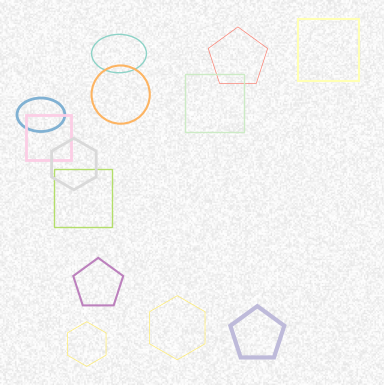[{"shape": "oval", "thickness": 1, "radius": 0.36, "center": [0.309, 0.861]}, {"shape": "square", "thickness": 1.5, "radius": 0.4, "center": [0.853, 0.87]}, {"shape": "pentagon", "thickness": 3, "radius": 0.37, "center": [0.668, 0.131]}, {"shape": "pentagon", "thickness": 0.5, "radius": 0.41, "center": [0.618, 0.849]}, {"shape": "oval", "thickness": 2, "radius": 0.31, "center": [0.106, 0.702]}, {"shape": "circle", "thickness": 1.5, "radius": 0.38, "center": [0.313, 0.754]}, {"shape": "square", "thickness": 1, "radius": 0.38, "center": [0.215, 0.485]}, {"shape": "square", "thickness": 2, "radius": 0.29, "center": [0.127, 0.644]}, {"shape": "hexagon", "thickness": 2, "radius": 0.33, "center": [0.192, 0.574]}, {"shape": "pentagon", "thickness": 1.5, "radius": 0.34, "center": [0.255, 0.262]}, {"shape": "square", "thickness": 1, "radius": 0.38, "center": [0.557, 0.733]}, {"shape": "hexagon", "thickness": 0.5, "radius": 0.42, "center": [0.46, 0.149]}, {"shape": "hexagon", "thickness": 0.5, "radius": 0.29, "center": [0.225, 0.106]}]